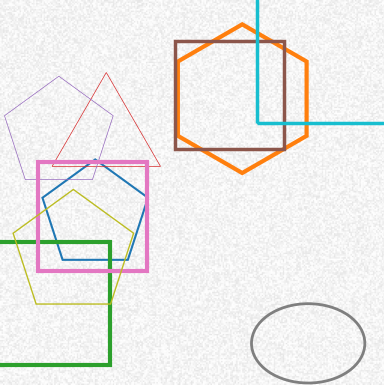[{"shape": "pentagon", "thickness": 1.5, "radius": 0.72, "center": [0.247, 0.442]}, {"shape": "hexagon", "thickness": 3, "radius": 0.97, "center": [0.629, 0.744]}, {"shape": "square", "thickness": 3, "radius": 0.8, "center": [0.125, 0.212]}, {"shape": "triangle", "thickness": 0.5, "radius": 0.81, "center": [0.276, 0.649]}, {"shape": "pentagon", "thickness": 0.5, "radius": 0.74, "center": [0.153, 0.654]}, {"shape": "square", "thickness": 2.5, "radius": 0.71, "center": [0.596, 0.753]}, {"shape": "square", "thickness": 3, "radius": 0.71, "center": [0.241, 0.438]}, {"shape": "oval", "thickness": 2, "radius": 0.74, "center": [0.8, 0.108]}, {"shape": "pentagon", "thickness": 1, "radius": 0.82, "center": [0.191, 0.343]}, {"shape": "square", "thickness": 2.5, "radius": 1.0, "center": [0.867, 0.881]}]